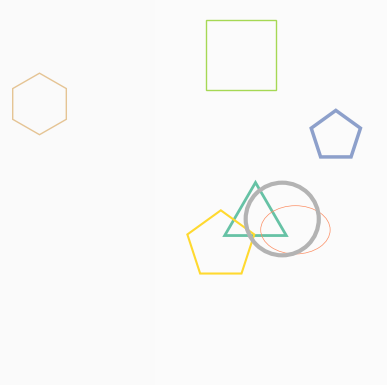[{"shape": "triangle", "thickness": 2, "radius": 0.46, "center": [0.659, 0.434]}, {"shape": "oval", "thickness": 0.5, "radius": 0.45, "center": [0.762, 0.403]}, {"shape": "pentagon", "thickness": 2.5, "radius": 0.33, "center": [0.867, 0.646]}, {"shape": "square", "thickness": 1, "radius": 0.45, "center": [0.623, 0.858]}, {"shape": "pentagon", "thickness": 1.5, "radius": 0.45, "center": [0.57, 0.363]}, {"shape": "hexagon", "thickness": 1, "radius": 0.4, "center": [0.102, 0.73]}, {"shape": "circle", "thickness": 3, "radius": 0.47, "center": [0.728, 0.431]}]